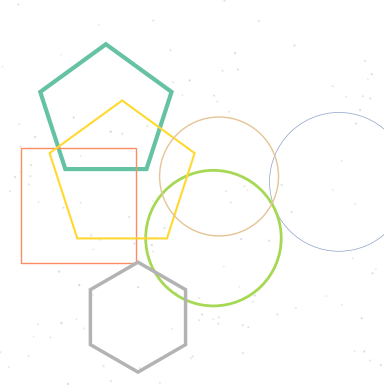[{"shape": "pentagon", "thickness": 3, "radius": 0.9, "center": [0.275, 0.706]}, {"shape": "square", "thickness": 1, "radius": 0.74, "center": [0.205, 0.466]}, {"shape": "circle", "thickness": 0.5, "radius": 0.9, "center": [0.88, 0.528]}, {"shape": "circle", "thickness": 2, "radius": 0.88, "center": [0.554, 0.381]}, {"shape": "pentagon", "thickness": 1.5, "radius": 0.99, "center": [0.317, 0.541]}, {"shape": "circle", "thickness": 1, "radius": 0.77, "center": [0.569, 0.542]}, {"shape": "hexagon", "thickness": 2.5, "radius": 0.71, "center": [0.358, 0.176]}]